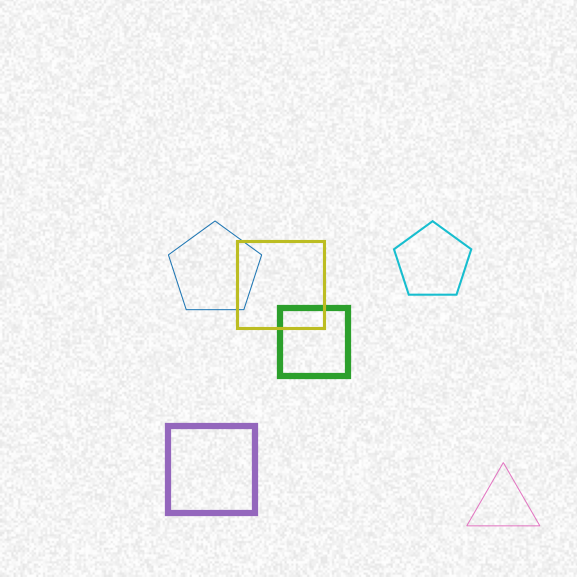[{"shape": "pentagon", "thickness": 0.5, "radius": 0.42, "center": [0.372, 0.532]}, {"shape": "square", "thickness": 3, "radius": 0.29, "center": [0.544, 0.407]}, {"shape": "square", "thickness": 3, "radius": 0.38, "center": [0.366, 0.186]}, {"shape": "triangle", "thickness": 0.5, "radius": 0.37, "center": [0.872, 0.125]}, {"shape": "square", "thickness": 1.5, "radius": 0.38, "center": [0.486, 0.507]}, {"shape": "pentagon", "thickness": 1, "radius": 0.35, "center": [0.749, 0.546]}]